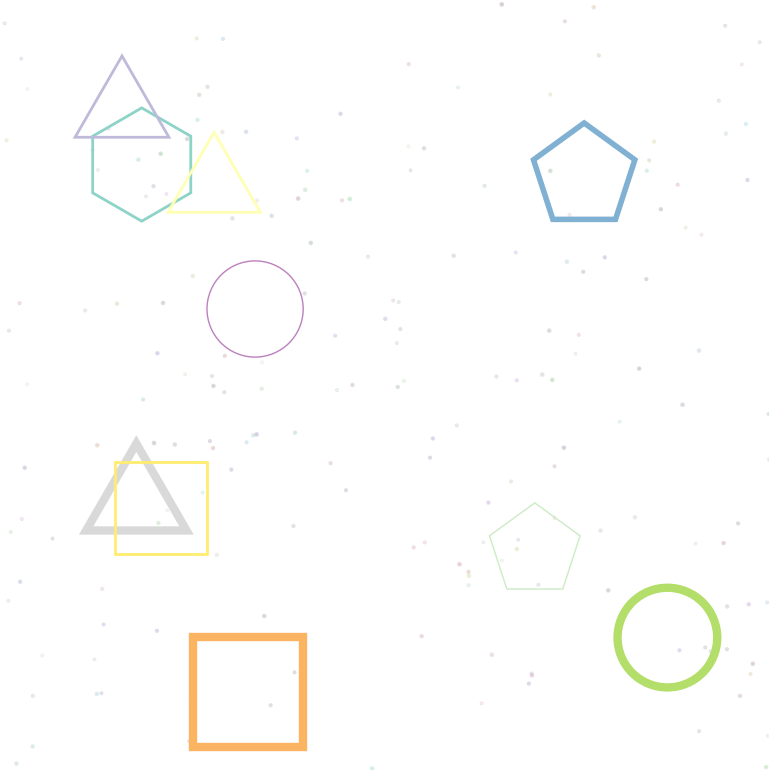[{"shape": "hexagon", "thickness": 1, "radius": 0.37, "center": [0.184, 0.786]}, {"shape": "triangle", "thickness": 1, "radius": 0.35, "center": [0.278, 0.759]}, {"shape": "triangle", "thickness": 1, "radius": 0.35, "center": [0.158, 0.857]}, {"shape": "pentagon", "thickness": 2, "radius": 0.35, "center": [0.759, 0.771]}, {"shape": "square", "thickness": 3, "radius": 0.36, "center": [0.322, 0.101]}, {"shape": "circle", "thickness": 3, "radius": 0.32, "center": [0.867, 0.172]}, {"shape": "triangle", "thickness": 3, "radius": 0.38, "center": [0.177, 0.349]}, {"shape": "circle", "thickness": 0.5, "radius": 0.31, "center": [0.331, 0.599]}, {"shape": "pentagon", "thickness": 0.5, "radius": 0.31, "center": [0.695, 0.285]}, {"shape": "square", "thickness": 1, "radius": 0.3, "center": [0.209, 0.34]}]